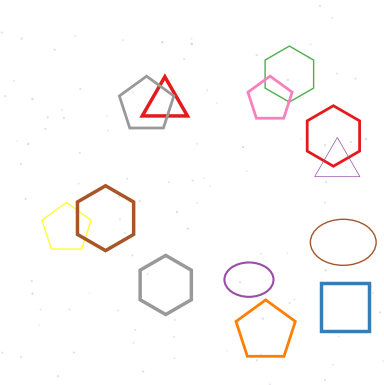[{"shape": "hexagon", "thickness": 2, "radius": 0.39, "center": [0.866, 0.647]}, {"shape": "triangle", "thickness": 2.5, "radius": 0.34, "center": [0.428, 0.733]}, {"shape": "square", "thickness": 2.5, "radius": 0.31, "center": [0.896, 0.202]}, {"shape": "hexagon", "thickness": 1, "radius": 0.36, "center": [0.752, 0.808]}, {"shape": "oval", "thickness": 1.5, "radius": 0.32, "center": [0.647, 0.274]}, {"shape": "triangle", "thickness": 0.5, "radius": 0.34, "center": [0.876, 0.575]}, {"shape": "pentagon", "thickness": 2, "radius": 0.4, "center": [0.69, 0.14]}, {"shape": "pentagon", "thickness": 1, "radius": 0.33, "center": [0.173, 0.407]}, {"shape": "oval", "thickness": 1, "radius": 0.43, "center": [0.892, 0.371]}, {"shape": "hexagon", "thickness": 2.5, "radius": 0.42, "center": [0.274, 0.433]}, {"shape": "pentagon", "thickness": 2, "radius": 0.3, "center": [0.701, 0.742]}, {"shape": "pentagon", "thickness": 2, "radius": 0.37, "center": [0.381, 0.728]}, {"shape": "hexagon", "thickness": 2.5, "radius": 0.38, "center": [0.43, 0.26]}]